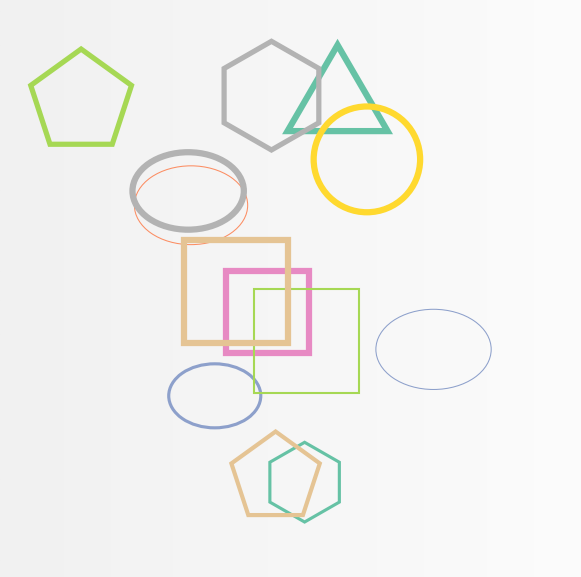[{"shape": "triangle", "thickness": 3, "radius": 0.5, "center": [0.581, 0.822]}, {"shape": "hexagon", "thickness": 1.5, "radius": 0.35, "center": [0.524, 0.164]}, {"shape": "oval", "thickness": 0.5, "radius": 0.49, "center": [0.329, 0.644]}, {"shape": "oval", "thickness": 1.5, "radius": 0.4, "center": [0.369, 0.314]}, {"shape": "oval", "thickness": 0.5, "radius": 0.5, "center": [0.746, 0.394]}, {"shape": "square", "thickness": 3, "radius": 0.36, "center": [0.46, 0.459]}, {"shape": "square", "thickness": 1, "radius": 0.45, "center": [0.527, 0.408]}, {"shape": "pentagon", "thickness": 2.5, "radius": 0.46, "center": [0.14, 0.823]}, {"shape": "circle", "thickness": 3, "radius": 0.46, "center": [0.631, 0.723]}, {"shape": "square", "thickness": 3, "radius": 0.45, "center": [0.405, 0.494]}, {"shape": "pentagon", "thickness": 2, "radius": 0.4, "center": [0.474, 0.172]}, {"shape": "oval", "thickness": 3, "radius": 0.48, "center": [0.324, 0.668]}, {"shape": "hexagon", "thickness": 2.5, "radius": 0.47, "center": [0.467, 0.834]}]